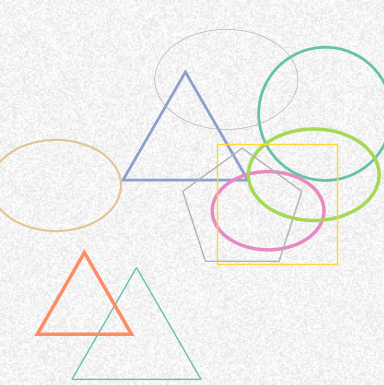[{"shape": "circle", "thickness": 2, "radius": 0.86, "center": [0.845, 0.704]}, {"shape": "triangle", "thickness": 1, "radius": 0.97, "center": [0.355, 0.111]}, {"shape": "triangle", "thickness": 2.5, "radius": 0.71, "center": [0.219, 0.203]}, {"shape": "triangle", "thickness": 2, "radius": 0.94, "center": [0.482, 0.626]}, {"shape": "oval", "thickness": 2.5, "radius": 0.73, "center": [0.696, 0.453]}, {"shape": "oval", "thickness": 2.5, "radius": 0.85, "center": [0.815, 0.546]}, {"shape": "square", "thickness": 1, "radius": 0.78, "center": [0.719, 0.47]}, {"shape": "oval", "thickness": 1.5, "radius": 0.85, "center": [0.145, 0.518]}, {"shape": "pentagon", "thickness": 1, "radius": 0.81, "center": [0.629, 0.453]}, {"shape": "oval", "thickness": 0.5, "radius": 0.93, "center": [0.588, 0.794]}]